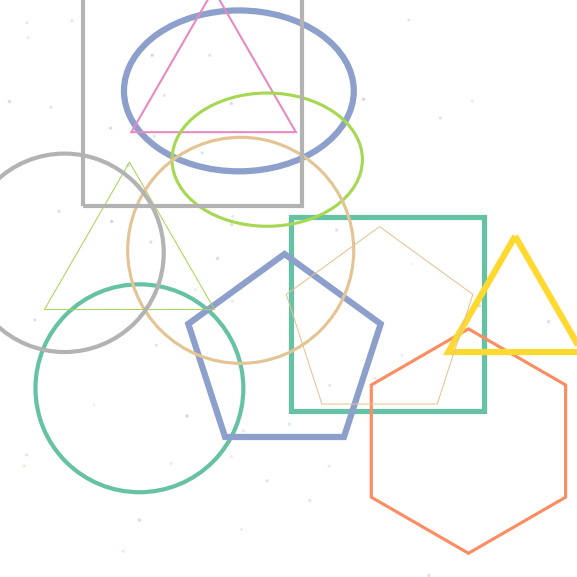[{"shape": "circle", "thickness": 2, "radius": 0.9, "center": [0.241, 0.327]}, {"shape": "square", "thickness": 2.5, "radius": 0.84, "center": [0.671, 0.456]}, {"shape": "hexagon", "thickness": 1.5, "radius": 0.97, "center": [0.811, 0.235]}, {"shape": "pentagon", "thickness": 3, "radius": 0.88, "center": [0.493, 0.384]}, {"shape": "oval", "thickness": 3, "radius": 0.99, "center": [0.414, 0.842]}, {"shape": "triangle", "thickness": 1, "radius": 0.82, "center": [0.37, 0.853]}, {"shape": "oval", "thickness": 1.5, "radius": 0.82, "center": [0.463, 0.723]}, {"shape": "triangle", "thickness": 0.5, "radius": 0.85, "center": [0.224, 0.548]}, {"shape": "triangle", "thickness": 3, "radius": 0.67, "center": [0.892, 0.456]}, {"shape": "pentagon", "thickness": 0.5, "radius": 0.85, "center": [0.657, 0.437]}, {"shape": "circle", "thickness": 1.5, "radius": 0.98, "center": [0.417, 0.566]}, {"shape": "square", "thickness": 2, "radius": 0.94, "center": [0.333, 0.831]}, {"shape": "circle", "thickness": 2, "radius": 0.86, "center": [0.112, 0.561]}]